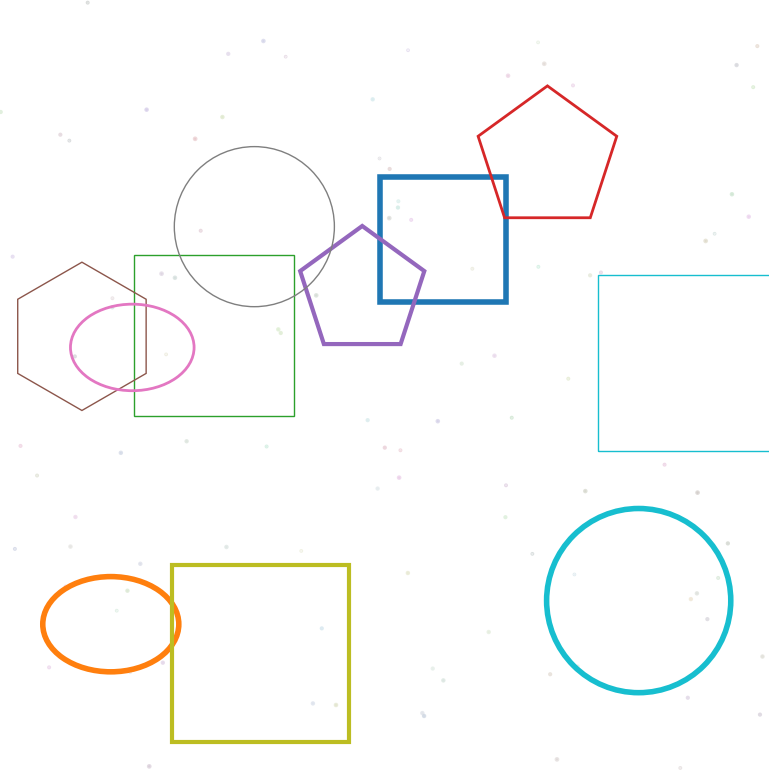[{"shape": "square", "thickness": 2, "radius": 0.41, "center": [0.575, 0.689]}, {"shape": "oval", "thickness": 2, "radius": 0.44, "center": [0.144, 0.189]}, {"shape": "square", "thickness": 0.5, "radius": 0.52, "center": [0.278, 0.564]}, {"shape": "pentagon", "thickness": 1, "radius": 0.47, "center": [0.711, 0.794]}, {"shape": "pentagon", "thickness": 1.5, "radius": 0.42, "center": [0.47, 0.622]}, {"shape": "hexagon", "thickness": 0.5, "radius": 0.48, "center": [0.106, 0.563]}, {"shape": "oval", "thickness": 1, "radius": 0.4, "center": [0.172, 0.549]}, {"shape": "circle", "thickness": 0.5, "radius": 0.52, "center": [0.33, 0.706]}, {"shape": "square", "thickness": 1.5, "radius": 0.58, "center": [0.338, 0.152]}, {"shape": "circle", "thickness": 2, "radius": 0.6, "center": [0.829, 0.22]}, {"shape": "square", "thickness": 0.5, "radius": 0.57, "center": [0.891, 0.528]}]